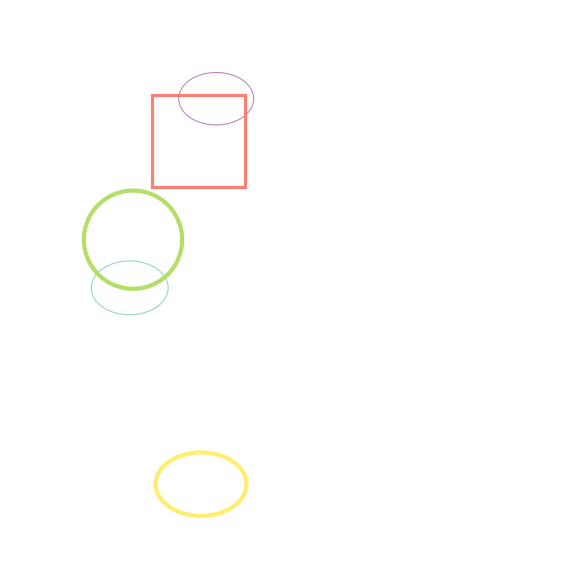[{"shape": "oval", "thickness": 0.5, "radius": 0.33, "center": [0.225, 0.501]}, {"shape": "square", "thickness": 1.5, "radius": 0.4, "center": [0.344, 0.755]}, {"shape": "circle", "thickness": 2, "radius": 0.43, "center": [0.23, 0.584]}, {"shape": "oval", "thickness": 0.5, "radius": 0.32, "center": [0.374, 0.828]}, {"shape": "oval", "thickness": 2, "radius": 0.39, "center": [0.348, 0.161]}]